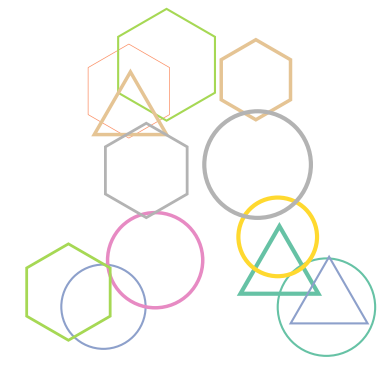[{"shape": "triangle", "thickness": 3, "radius": 0.58, "center": [0.726, 0.296]}, {"shape": "circle", "thickness": 1.5, "radius": 0.63, "center": [0.848, 0.202]}, {"shape": "hexagon", "thickness": 0.5, "radius": 0.61, "center": [0.335, 0.763]}, {"shape": "circle", "thickness": 1.5, "radius": 0.55, "center": [0.269, 0.203]}, {"shape": "triangle", "thickness": 1.5, "radius": 0.58, "center": [0.855, 0.218]}, {"shape": "circle", "thickness": 2.5, "radius": 0.62, "center": [0.403, 0.324]}, {"shape": "hexagon", "thickness": 1.5, "radius": 0.73, "center": [0.433, 0.832]}, {"shape": "hexagon", "thickness": 2, "radius": 0.63, "center": [0.178, 0.241]}, {"shape": "circle", "thickness": 3, "radius": 0.51, "center": [0.721, 0.385]}, {"shape": "hexagon", "thickness": 2.5, "radius": 0.52, "center": [0.665, 0.793]}, {"shape": "triangle", "thickness": 2.5, "radius": 0.54, "center": [0.339, 0.705]}, {"shape": "hexagon", "thickness": 2, "radius": 0.61, "center": [0.38, 0.557]}, {"shape": "circle", "thickness": 3, "radius": 0.69, "center": [0.669, 0.573]}]